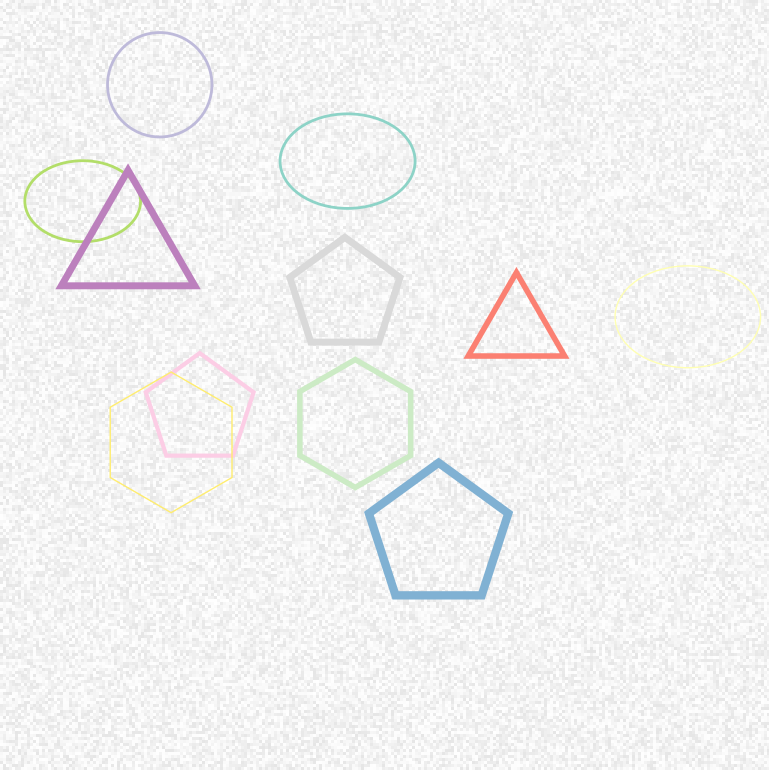[{"shape": "oval", "thickness": 1, "radius": 0.44, "center": [0.451, 0.791]}, {"shape": "oval", "thickness": 0.5, "radius": 0.47, "center": [0.893, 0.589]}, {"shape": "circle", "thickness": 1, "radius": 0.34, "center": [0.207, 0.89]}, {"shape": "triangle", "thickness": 2, "radius": 0.36, "center": [0.671, 0.574]}, {"shape": "pentagon", "thickness": 3, "radius": 0.48, "center": [0.57, 0.304]}, {"shape": "oval", "thickness": 1, "radius": 0.38, "center": [0.107, 0.739]}, {"shape": "pentagon", "thickness": 1.5, "radius": 0.37, "center": [0.259, 0.468]}, {"shape": "pentagon", "thickness": 2.5, "radius": 0.38, "center": [0.448, 0.617]}, {"shape": "triangle", "thickness": 2.5, "radius": 0.5, "center": [0.166, 0.679]}, {"shape": "hexagon", "thickness": 2, "radius": 0.42, "center": [0.461, 0.45]}, {"shape": "hexagon", "thickness": 0.5, "radius": 0.46, "center": [0.222, 0.426]}]